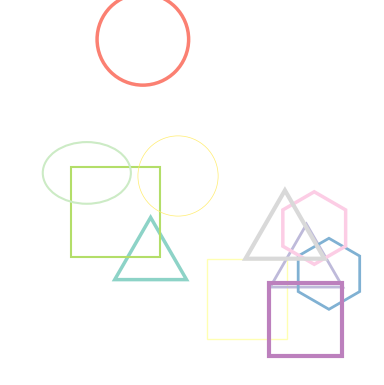[{"shape": "triangle", "thickness": 2.5, "radius": 0.54, "center": [0.391, 0.328]}, {"shape": "square", "thickness": 1, "radius": 0.52, "center": [0.641, 0.224]}, {"shape": "triangle", "thickness": 2, "radius": 0.54, "center": [0.796, 0.309]}, {"shape": "circle", "thickness": 2.5, "radius": 0.59, "center": [0.371, 0.898]}, {"shape": "hexagon", "thickness": 2, "radius": 0.46, "center": [0.854, 0.289]}, {"shape": "square", "thickness": 1.5, "radius": 0.58, "center": [0.3, 0.449]}, {"shape": "hexagon", "thickness": 2.5, "radius": 0.47, "center": [0.816, 0.408]}, {"shape": "triangle", "thickness": 3, "radius": 0.59, "center": [0.74, 0.387]}, {"shape": "square", "thickness": 3, "radius": 0.48, "center": [0.794, 0.171]}, {"shape": "oval", "thickness": 1.5, "radius": 0.57, "center": [0.226, 0.551]}, {"shape": "circle", "thickness": 0.5, "radius": 0.52, "center": [0.462, 0.543]}]